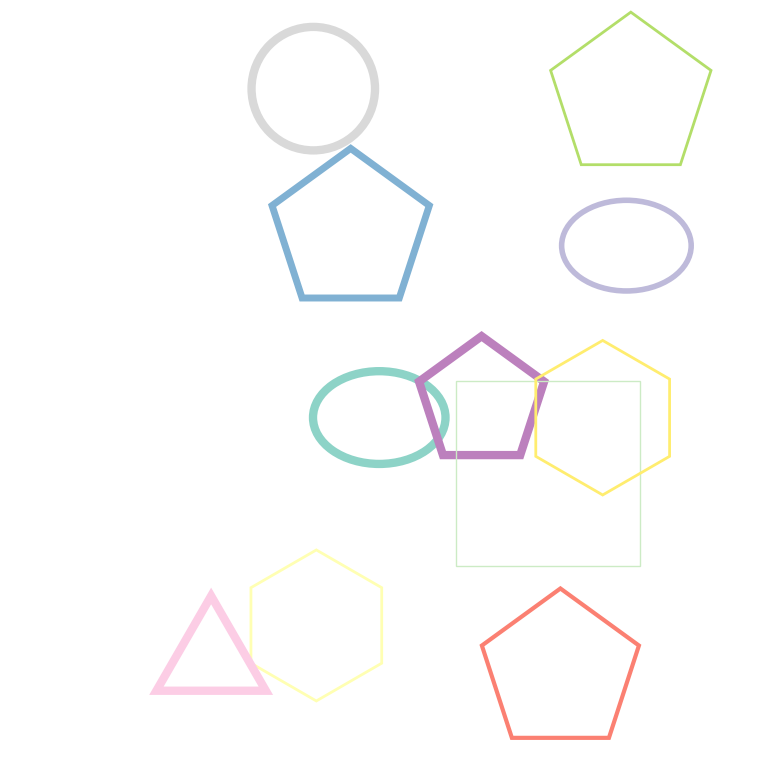[{"shape": "oval", "thickness": 3, "radius": 0.43, "center": [0.493, 0.458]}, {"shape": "hexagon", "thickness": 1, "radius": 0.49, "center": [0.411, 0.188]}, {"shape": "oval", "thickness": 2, "radius": 0.42, "center": [0.814, 0.681]}, {"shape": "pentagon", "thickness": 1.5, "radius": 0.54, "center": [0.728, 0.129]}, {"shape": "pentagon", "thickness": 2.5, "radius": 0.54, "center": [0.455, 0.7]}, {"shape": "pentagon", "thickness": 1, "radius": 0.55, "center": [0.819, 0.875]}, {"shape": "triangle", "thickness": 3, "radius": 0.41, "center": [0.274, 0.144]}, {"shape": "circle", "thickness": 3, "radius": 0.4, "center": [0.407, 0.885]}, {"shape": "pentagon", "thickness": 3, "radius": 0.43, "center": [0.625, 0.478]}, {"shape": "square", "thickness": 0.5, "radius": 0.6, "center": [0.712, 0.385]}, {"shape": "hexagon", "thickness": 1, "radius": 0.5, "center": [0.783, 0.458]}]